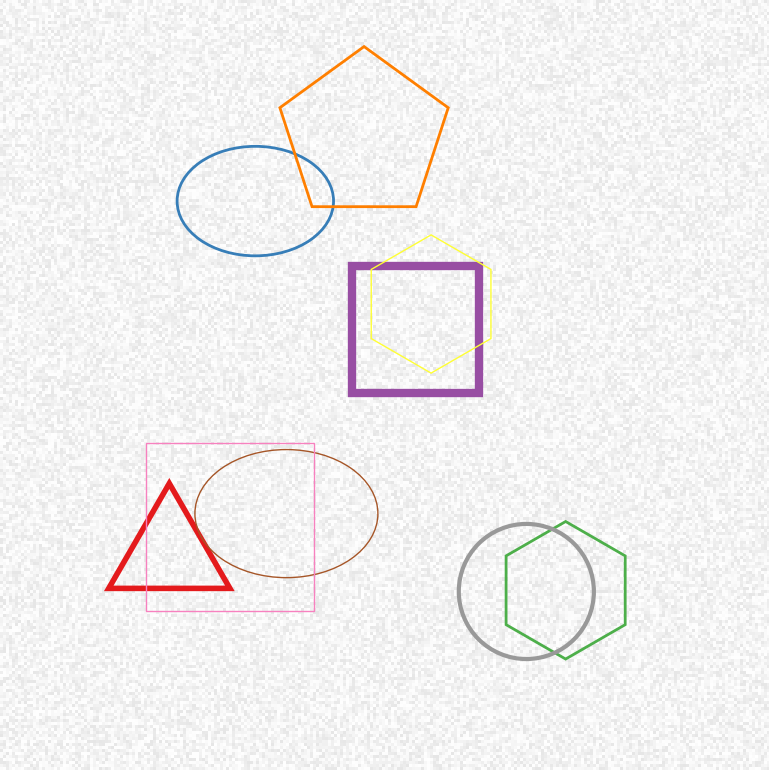[{"shape": "triangle", "thickness": 2, "radius": 0.45, "center": [0.22, 0.281]}, {"shape": "oval", "thickness": 1, "radius": 0.51, "center": [0.332, 0.739]}, {"shape": "hexagon", "thickness": 1, "radius": 0.45, "center": [0.735, 0.233]}, {"shape": "square", "thickness": 3, "radius": 0.41, "center": [0.539, 0.572]}, {"shape": "pentagon", "thickness": 1, "radius": 0.57, "center": [0.473, 0.825]}, {"shape": "hexagon", "thickness": 0.5, "radius": 0.45, "center": [0.56, 0.605]}, {"shape": "oval", "thickness": 0.5, "radius": 0.59, "center": [0.372, 0.333]}, {"shape": "square", "thickness": 0.5, "radius": 0.54, "center": [0.299, 0.316]}, {"shape": "circle", "thickness": 1.5, "radius": 0.44, "center": [0.684, 0.232]}]